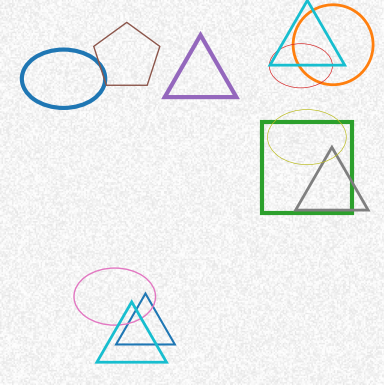[{"shape": "oval", "thickness": 3, "radius": 0.54, "center": [0.165, 0.795]}, {"shape": "triangle", "thickness": 1.5, "radius": 0.44, "center": [0.378, 0.149]}, {"shape": "circle", "thickness": 2, "radius": 0.52, "center": [0.865, 0.884]}, {"shape": "square", "thickness": 3, "radius": 0.59, "center": [0.797, 0.565]}, {"shape": "oval", "thickness": 0.5, "radius": 0.41, "center": [0.781, 0.829]}, {"shape": "triangle", "thickness": 3, "radius": 0.54, "center": [0.521, 0.801]}, {"shape": "pentagon", "thickness": 1, "radius": 0.45, "center": [0.329, 0.852]}, {"shape": "oval", "thickness": 1, "radius": 0.53, "center": [0.298, 0.23]}, {"shape": "triangle", "thickness": 2, "radius": 0.54, "center": [0.862, 0.509]}, {"shape": "oval", "thickness": 0.5, "radius": 0.51, "center": [0.797, 0.644]}, {"shape": "triangle", "thickness": 2, "radius": 0.52, "center": [0.342, 0.111]}, {"shape": "triangle", "thickness": 2, "radius": 0.56, "center": [0.798, 0.887]}]